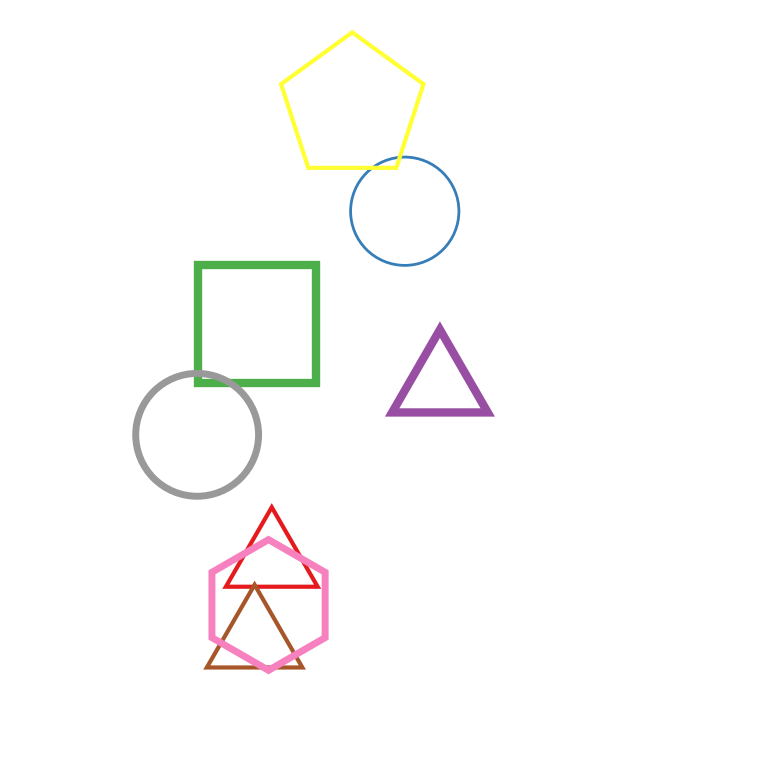[{"shape": "triangle", "thickness": 1.5, "radius": 0.34, "center": [0.353, 0.272]}, {"shape": "circle", "thickness": 1, "radius": 0.35, "center": [0.526, 0.726]}, {"shape": "square", "thickness": 3, "radius": 0.38, "center": [0.334, 0.579]}, {"shape": "triangle", "thickness": 3, "radius": 0.36, "center": [0.571, 0.5]}, {"shape": "pentagon", "thickness": 1.5, "radius": 0.49, "center": [0.458, 0.861]}, {"shape": "triangle", "thickness": 1.5, "radius": 0.36, "center": [0.331, 0.169]}, {"shape": "hexagon", "thickness": 2.5, "radius": 0.42, "center": [0.349, 0.214]}, {"shape": "circle", "thickness": 2.5, "radius": 0.4, "center": [0.256, 0.435]}]